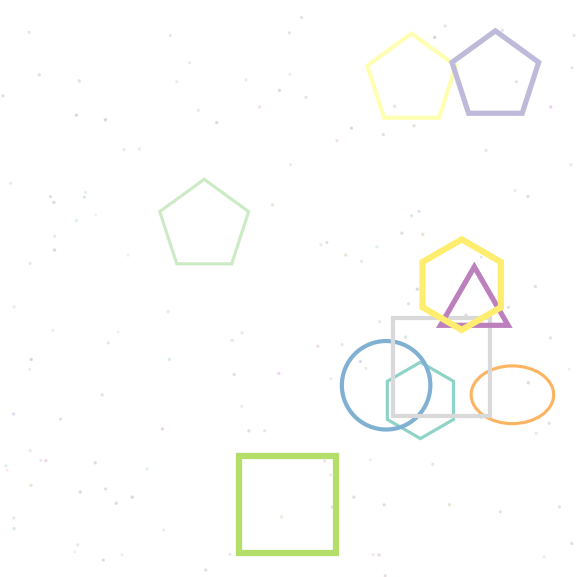[{"shape": "hexagon", "thickness": 1.5, "radius": 0.33, "center": [0.728, 0.306]}, {"shape": "pentagon", "thickness": 2, "radius": 0.4, "center": [0.713, 0.86]}, {"shape": "pentagon", "thickness": 2.5, "radius": 0.39, "center": [0.858, 0.867]}, {"shape": "circle", "thickness": 2, "radius": 0.38, "center": [0.669, 0.332]}, {"shape": "oval", "thickness": 1.5, "radius": 0.36, "center": [0.887, 0.316]}, {"shape": "square", "thickness": 3, "radius": 0.42, "center": [0.497, 0.125]}, {"shape": "square", "thickness": 2, "radius": 0.42, "center": [0.765, 0.364]}, {"shape": "triangle", "thickness": 2.5, "radius": 0.34, "center": [0.821, 0.47]}, {"shape": "pentagon", "thickness": 1.5, "radius": 0.4, "center": [0.354, 0.608]}, {"shape": "hexagon", "thickness": 3, "radius": 0.39, "center": [0.8, 0.506]}]